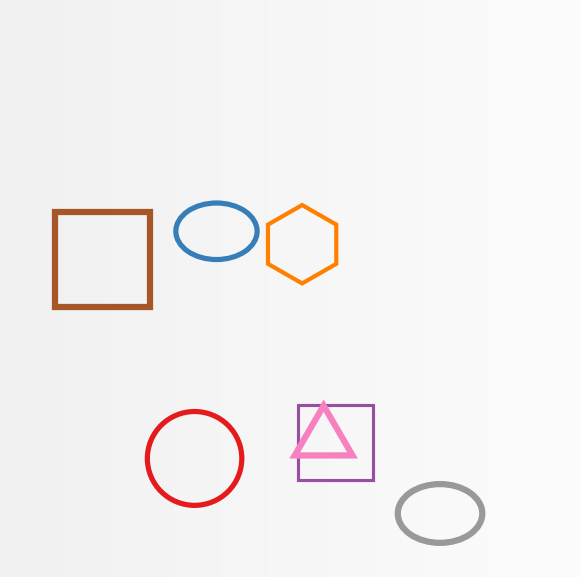[{"shape": "circle", "thickness": 2.5, "radius": 0.41, "center": [0.335, 0.205]}, {"shape": "oval", "thickness": 2.5, "radius": 0.35, "center": [0.372, 0.599]}, {"shape": "square", "thickness": 1.5, "radius": 0.32, "center": [0.578, 0.233]}, {"shape": "hexagon", "thickness": 2, "radius": 0.34, "center": [0.52, 0.576]}, {"shape": "square", "thickness": 3, "radius": 0.41, "center": [0.177, 0.549]}, {"shape": "triangle", "thickness": 3, "radius": 0.29, "center": [0.557, 0.239]}, {"shape": "oval", "thickness": 3, "radius": 0.36, "center": [0.757, 0.11]}]